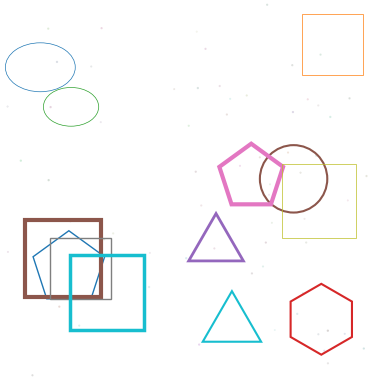[{"shape": "oval", "thickness": 0.5, "radius": 0.45, "center": [0.105, 0.825]}, {"shape": "pentagon", "thickness": 1, "radius": 0.49, "center": [0.179, 0.303]}, {"shape": "square", "thickness": 0.5, "radius": 0.39, "center": [0.863, 0.884]}, {"shape": "oval", "thickness": 0.5, "radius": 0.36, "center": [0.185, 0.723]}, {"shape": "hexagon", "thickness": 1.5, "radius": 0.46, "center": [0.835, 0.171]}, {"shape": "triangle", "thickness": 2, "radius": 0.41, "center": [0.561, 0.363]}, {"shape": "square", "thickness": 3, "radius": 0.5, "center": [0.163, 0.328]}, {"shape": "circle", "thickness": 1.5, "radius": 0.44, "center": [0.763, 0.535]}, {"shape": "pentagon", "thickness": 3, "radius": 0.44, "center": [0.653, 0.54]}, {"shape": "square", "thickness": 1, "radius": 0.4, "center": [0.209, 0.303]}, {"shape": "square", "thickness": 0.5, "radius": 0.48, "center": [0.829, 0.478]}, {"shape": "triangle", "thickness": 1.5, "radius": 0.44, "center": [0.602, 0.156]}, {"shape": "square", "thickness": 2.5, "radius": 0.49, "center": [0.278, 0.24]}]